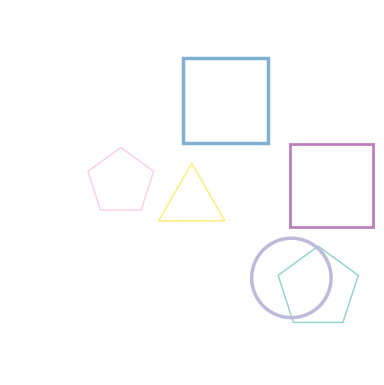[{"shape": "pentagon", "thickness": 1, "radius": 0.55, "center": [0.826, 0.251]}, {"shape": "circle", "thickness": 2.5, "radius": 0.52, "center": [0.757, 0.278]}, {"shape": "square", "thickness": 2.5, "radius": 0.55, "center": [0.586, 0.739]}, {"shape": "pentagon", "thickness": 1, "radius": 0.45, "center": [0.314, 0.527]}, {"shape": "square", "thickness": 2, "radius": 0.54, "center": [0.86, 0.517]}, {"shape": "triangle", "thickness": 1, "radius": 0.5, "center": [0.498, 0.476]}]